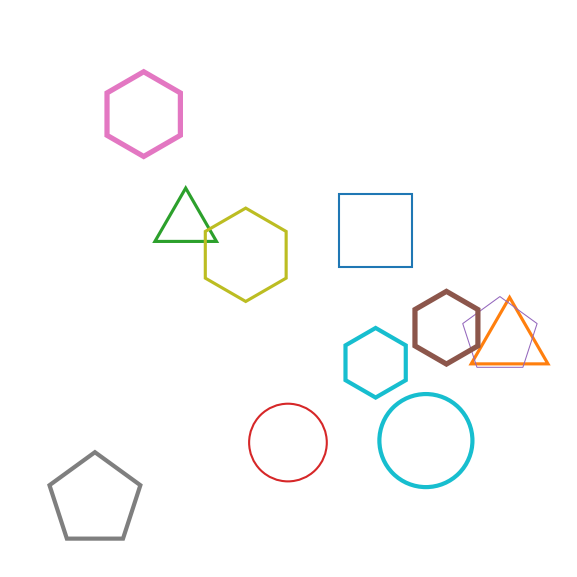[{"shape": "square", "thickness": 1, "radius": 0.32, "center": [0.65, 0.6]}, {"shape": "triangle", "thickness": 1.5, "radius": 0.38, "center": [0.882, 0.407]}, {"shape": "triangle", "thickness": 1.5, "radius": 0.31, "center": [0.322, 0.612]}, {"shape": "circle", "thickness": 1, "radius": 0.34, "center": [0.499, 0.233]}, {"shape": "pentagon", "thickness": 0.5, "radius": 0.34, "center": [0.866, 0.418]}, {"shape": "hexagon", "thickness": 2.5, "radius": 0.31, "center": [0.773, 0.432]}, {"shape": "hexagon", "thickness": 2.5, "radius": 0.37, "center": [0.249, 0.802]}, {"shape": "pentagon", "thickness": 2, "radius": 0.41, "center": [0.164, 0.133]}, {"shape": "hexagon", "thickness": 1.5, "radius": 0.4, "center": [0.425, 0.558]}, {"shape": "hexagon", "thickness": 2, "radius": 0.3, "center": [0.65, 0.371]}, {"shape": "circle", "thickness": 2, "radius": 0.4, "center": [0.738, 0.236]}]